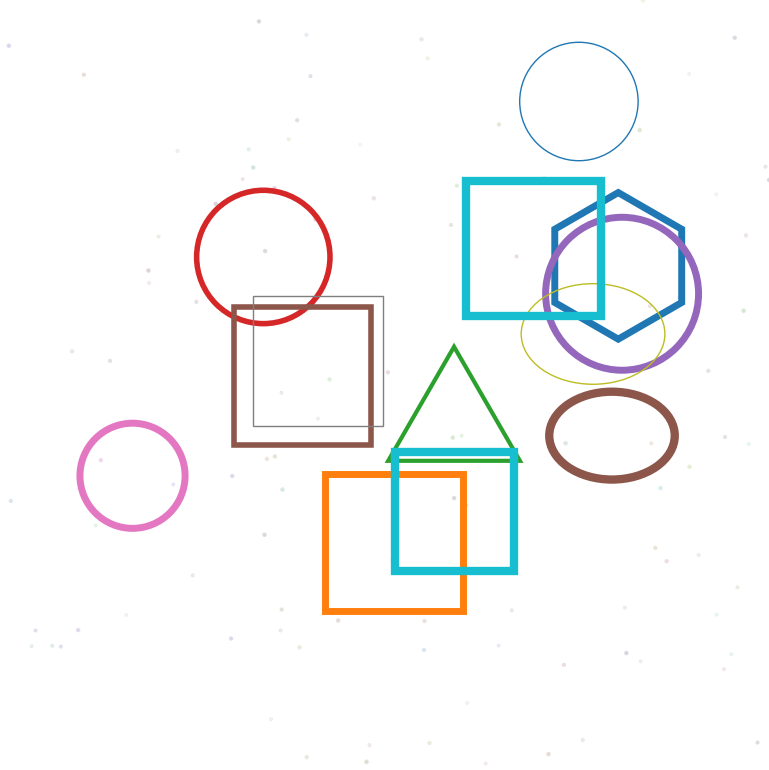[{"shape": "hexagon", "thickness": 2.5, "radius": 0.48, "center": [0.803, 0.655]}, {"shape": "circle", "thickness": 0.5, "radius": 0.38, "center": [0.752, 0.868]}, {"shape": "square", "thickness": 2.5, "radius": 0.45, "center": [0.512, 0.296]}, {"shape": "triangle", "thickness": 1.5, "radius": 0.49, "center": [0.59, 0.451]}, {"shape": "circle", "thickness": 2, "radius": 0.43, "center": [0.342, 0.666]}, {"shape": "circle", "thickness": 2.5, "radius": 0.5, "center": [0.808, 0.618]}, {"shape": "square", "thickness": 2, "radius": 0.44, "center": [0.392, 0.512]}, {"shape": "oval", "thickness": 3, "radius": 0.41, "center": [0.795, 0.434]}, {"shape": "circle", "thickness": 2.5, "radius": 0.34, "center": [0.172, 0.382]}, {"shape": "square", "thickness": 0.5, "radius": 0.42, "center": [0.413, 0.532]}, {"shape": "oval", "thickness": 0.5, "radius": 0.47, "center": [0.77, 0.566]}, {"shape": "square", "thickness": 3, "radius": 0.39, "center": [0.591, 0.336]}, {"shape": "square", "thickness": 3, "radius": 0.44, "center": [0.693, 0.677]}]